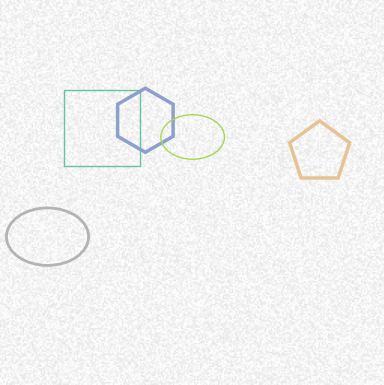[{"shape": "square", "thickness": 1, "radius": 0.49, "center": [0.265, 0.668]}, {"shape": "hexagon", "thickness": 2.5, "radius": 0.42, "center": [0.378, 0.688]}, {"shape": "oval", "thickness": 1, "radius": 0.41, "center": [0.5, 0.644]}, {"shape": "pentagon", "thickness": 2.5, "radius": 0.41, "center": [0.83, 0.604]}, {"shape": "oval", "thickness": 2, "radius": 0.53, "center": [0.123, 0.385]}]